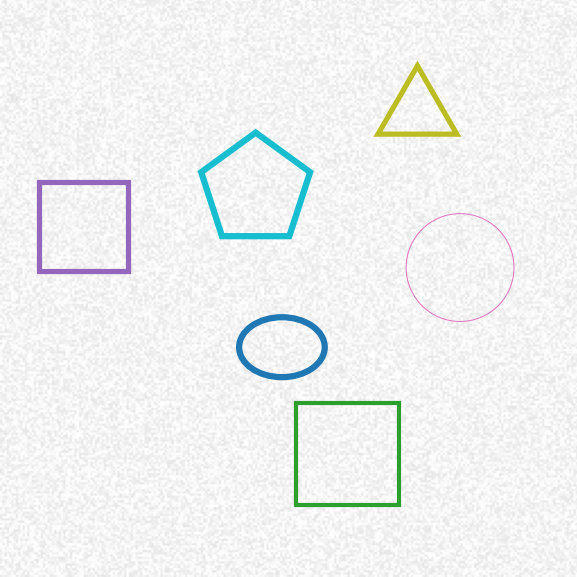[{"shape": "oval", "thickness": 3, "radius": 0.37, "center": [0.488, 0.398]}, {"shape": "square", "thickness": 2, "radius": 0.44, "center": [0.602, 0.213]}, {"shape": "square", "thickness": 2.5, "radius": 0.39, "center": [0.144, 0.607]}, {"shape": "circle", "thickness": 0.5, "radius": 0.47, "center": [0.797, 0.536]}, {"shape": "triangle", "thickness": 2.5, "radius": 0.39, "center": [0.723, 0.806]}, {"shape": "pentagon", "thickness": 3, "radius": 0.5, "center": [0.443, 0.67]}]